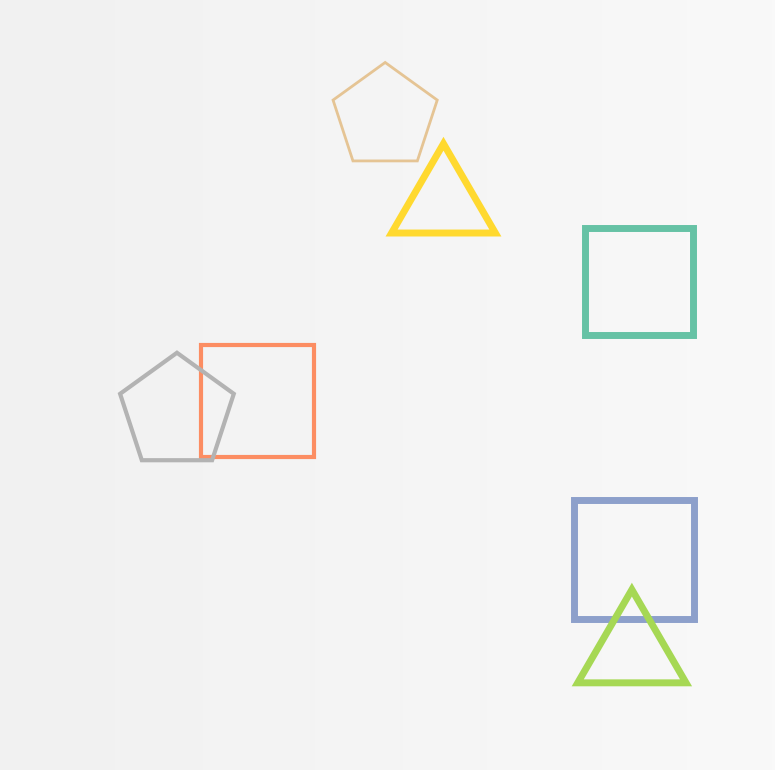[{"shape": "square", "thickness": 2.5, "radius": 0.35, "center": [0.824, 0.635]}, {"shape": "square", "thickness": 1.5, "radius": 0.37, "center": [0.332, 0.479]}, {"shape": "square", "thickness": 2.5, "radius": 0.39, "center": [0.818, 0.273]}, {"shape": "triangle", "thickness": 2.5, "radius": 0.4, "center": [0.815, 0.154]}, {"shape": "triangle", "thickness": 2.5, "radius": 0.39, "center": [0.572, 0.736]}, {"shape": "pentagon", "thickness": 1, "radius": 0.35, "center": [0.497, 0.848]}, {"shape": "pentagon", "thickness": 1.5, "radius": 0.39, "center": [0.228, 0.465]}]